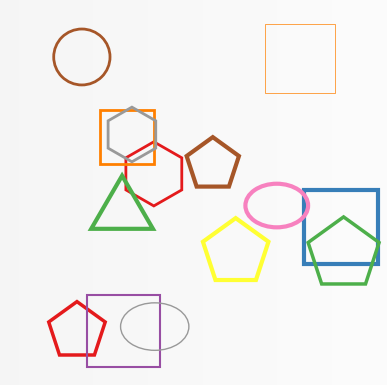[{"shape": "hexagon", "thickness": 2, "radius": 0.42, "center": [0.397, 0.548]}, {"shape": "pentagon", "thickness": 2.5, "radius": 0.38, "center": [0.199, 0.14]}, {"shape": "square", "thickness": 3, "radius": 0.48, "center": [0.88, 0.41]}, {"shape": "pentagon", "thickness": 2.5, "radius": 0.48, "center": [0.887, 0.34]}, {"shape": "triangle", "thickness": 3, "radius": 0.46, "center": [0.315, 0.452]}, {"shape": "square", "thickness": 1.5, "radius": 0.47, "center": [0.319, 0.141]}, {"shape": "square", "thickness": 0.5, "radius": 0.45, "center": [0.774, 0.849]}, {"shape": "square", "thickness": 2, "radius": 0.35, "center": [0.327, 0.644]}, {"shape": "pentagon", "thickness": 3, "radius": 0.44, "center": [0.608, 0.345]}, {"shape": "pentagon", "thickness": 3, "radius": 0.35, "center": [0.549, 0.573]}, {"shape": "circle", "thickness": 2, "radius": 0.36, "center": [0.211, 0.852]}, {"shape": "oval", "thickness": 3, "radius": 0.4, "center": [0.714, 0.466]}, {"shape": "oval", "thickness": 1, "radius": 0.44, "center": [0.399, 0.152]}, {"shape": "hexagon", "thickness": 2, "radius": 0.35, "center": [0.34, 0.651]}]